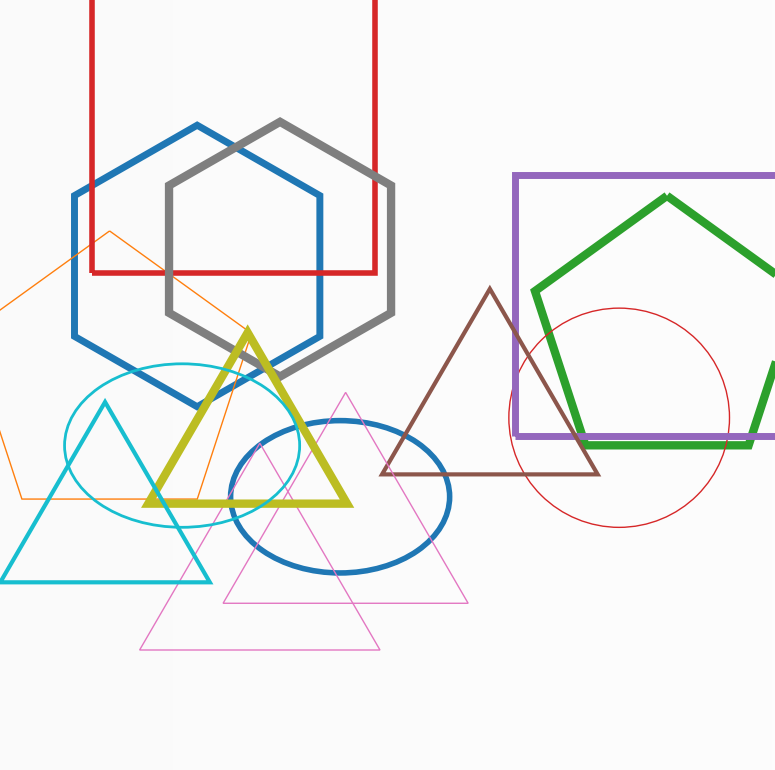[{"shape": "hexagon", "thickness": 2.5, "radius": 0.91, "center": [0.254, 0.655]}, {"shape": "oval", "thickness": 2, "radius": 0.71, "center": [0.439, 0.355]}, {"shape": "pentagon", "thickness": 0.5, "radius": 0.96, "center": [0.141, 0.508]}, {"shape": "pentagon", "thickness": 3, "radius": 0.9, "center": [0.861, 0.567]}, {"shape": "circle", "thickness": 0.5, "radius": 0.71, "center": [0.799, 0.457]}, {"shape": "square", "thickness": 2, "radius": 0.91, "center": [0.302, 0.828]}, {"shape": "square", "thickness": 2.5, "radius": 0.85, "center": [0.835, 0.604]}, {"shape": "triangle", "thickness": 1.5, "radius": 0.8, "center": [0.632, 0.464]}, {"shape": "triangle", "thickness": 0.5, "radius": 0.9, "center": [0.335, 0.245]}, {"shape": "triangle", "thickness": 0.5, "radius": 0.91, "center": [0.446, 0.308]}, {"shape": "hexagon", "thickness": 3, "radius": 0.83, "center": [0.361, 0.676]}, {"shape": "triangle", "thickness": 3, "radius": 0.74, "center": [0.32, 0.42]}, {"shape": "triangle", "thickness": 1.5, "radius": 0.78, "center": [0.136, 0.322]}, {"shape": "oval", "thickness": 1, "radius": 0.76, "center": [0.235, 0.421]}]